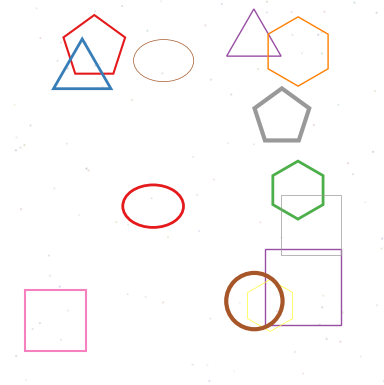[{"shape": "pentagon", "thickness": 1.5, "radius": 0.42, "center": [0.245, 0.877]}, {"shape": "oval", "thickness": 2, "radius": 0.39, "center": [0.398, 0.465]}, {"shape": "triangle", "thickness": 2, "radius": 0.43, "center": [0.214, 0.813]}, {"shape": "hexagon", "thickness": 2, "radius": 0.38, "center": [0.774, 0.506]}, {"shape": "triangle", "thickness": 1, "radius": 0.41, "center": [0.659, 0.895]}, {"shape": "square", "thickness": 1, "radius": 0.5, "center": [0.786, 0.255]}, {"shape": "hexagon", "thickness": 1, "radius": 0.45, "center": [0.774, 0.866]}, {"shape": "hexagon", "thickness": 0.5, "radius": 0.34, "center": [0.702, 0.206]}, {"shape": "oval", "thickness": 0.5, "radius": 0.39, "center": [0.425, 0.843]}, {"shape": "circle", "thickness": 3, "radius": 0.37, "center": [0.661, 0.218]}, {"shape": "square", "thickness": 1.5, "radius": 0.4, "center": [0.144, 0.167]}, {"shape": "pentagon", "thickness": 3, "radius": 0.37, "center": [0.732, 0.696]}, {"shape": "square", "thickness": 0.5, "radius": 0.39, "center": [0.807, 0.416]}]